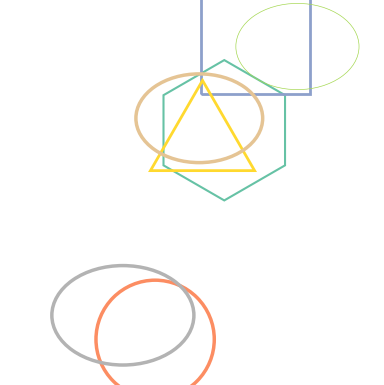[{"shape": "hexagon", "thickness": 1.5, "radius": 0.91, "center": [0.583, 0.662]}, {"shape": "circle", "thickness": 2.5, "radius": 0.77, "center": [0.403, 0.119]}, {"shape": "square", "thickness": 2, "radius": 0.71, "center": [0.664, 0.897]}, {"shape": "oval", "thickness": 0.5, "radius": 0.8, "center": [0.773, 0.879]}, {"shape": "triangle", "thickness": 2, "radius": 0.78, "center": [0.526, 0.635]}, {"shape": "oval", "thickness": 2.5, "radius": 0.82, "center": [0.518, 0.693]}, {"shape": "oval", "thickness": 2.5, "radius": 0.92, "center": [0.319, 0.181]}]